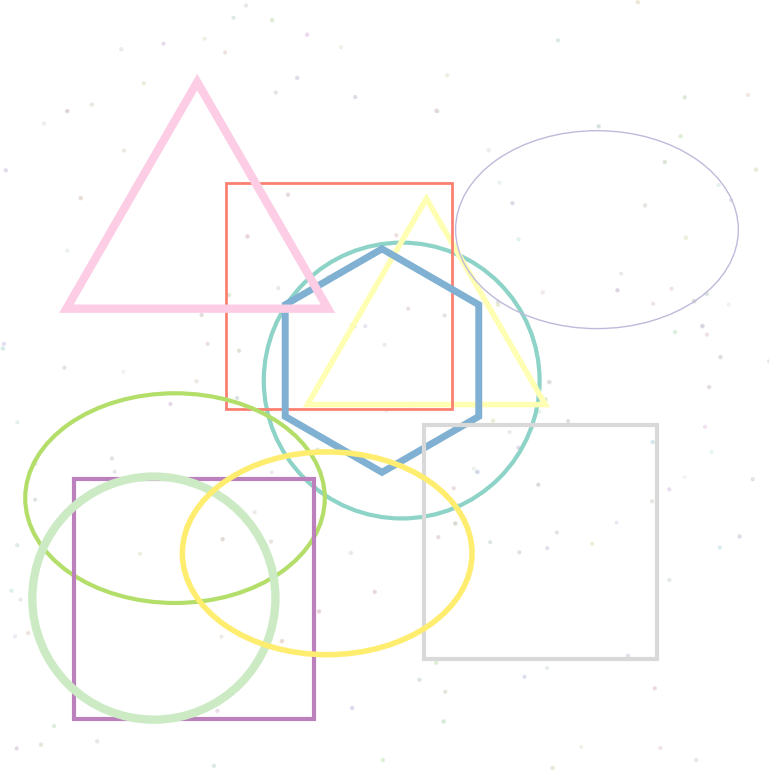[{"shape": "circle", "thickness": 1.5, "radius": 0.9, "center": [0.522, 0.506]}, {"shape": "triangle", "thickness": 2, "radius": 0.89, "center": [0.554, 0.564]}, {"shape": "oval", "thickness": 0.5, "radius": 0.92, "center": [0.775, 0.702]}, {"shape": "square", "thickness": 1, "radius": 0.73, "center": [0.44, 0.615]}, {"shape": "hexagon", "thickness": 2.5, "radius": 0.73, "center": [0.496, 0.532]}, {"shape": "oval", "thickness": 1.5, "radius": 0.97, "center": [0.227, 0.353]}, {"shape": "triangle", "thickness": 3, "radius": 0.98, "center": [0.256, 0.697]}, {"shape": "square", "thickness": 1.5, "radius": 0.76, "center": [0.702, 0.296]}, {"shape": "square", "thickness": 1.5, "radius": 0.78, "center": [0.252, 0.221]}, {"shape": "circle", "thickness": 3, "radius": 0.79, "center": [0.2, 0.223]}, {"shape": "oval", "thickness": 2, "radius": 0.94, "center": [0.425, 0.281]}]